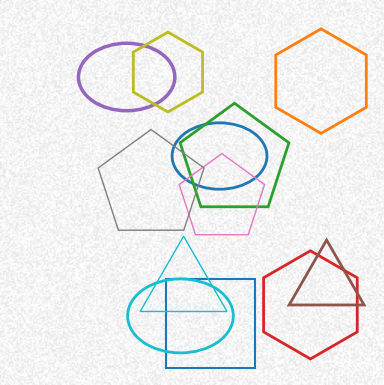[{"shape": "oval", "thickness": 2, "radius": 0.62, "center": [0.57, 0.595]}, {"shape": "square", "thickness": 1.5, "radius": 0.58, "center": [0.547, 0.159]}, {"shape": "hexagon", "thickness": 2, "radius": 0.68, "center": [0.834, 0.789]}, {"shape": "pentagon", "thickness": 2, "radius": 0.74, "center": [0.609, 0.583]}, {"shape": "hexagon", "thickness": 2, "radius": 0.7, "center": [0.806, 0.208]}, {"shape": "oval", "thickness": 2.5, "radius": 0.63, "center": [0.329, 0.8]}, {"shape": "triangle", "thickness": 2, "radius": 0.56, "center": [0.848, 0.264]}, {"shape": "pentagon", "thickness": 1, "radius": 0.58, "center": [0.576, 0.485]}, {"shape": "pentagon", "thickness": 1, "radius": 0.72, "center": [0.392, 0.519]}, {"shape": "hexagon", "thickness": 2, "radius": 0.52, "center": [0.436, 0.813]}, {"shape": "oval", "thickness": 2, "radius": 0.69, "center": [0.469, 0.18]}, {"shape": "triangle", "thickness": 1, "radius": 0.65, "center": [0.477, 0.256]}]